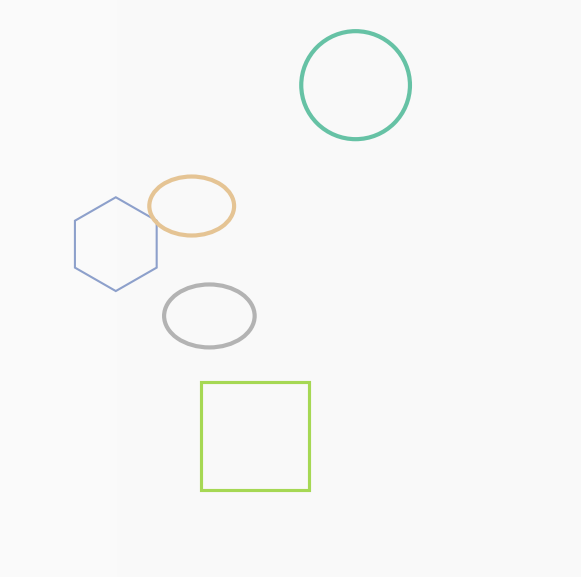[{"shape": "circle", "thickness": 2, "radius": 0.47, "center": [0.612, 0.852]}, {"shape": "hexagon", "thickness": 1, "radius": 0.41, "center": [0.199, 0.576]}, {"shape": "square", "thickness": 1.5, "radius": 0.47, "center": [0.439, 0.244]}, {"shape": "oval", "thickness": 2, "radius": 0.36, "center": [0.33, 0.642]}, {"shape": "oval", "thickness": 2, "radius": 0.39, "center": [0.36, 0.452]}]